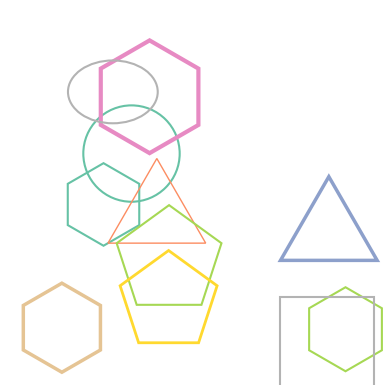[{"shape": "hexagon", "thickness": 1.5, "radius": 0.54, "center": [0.269, 0.469]}, {"shape": "circle", "thickness": 1.5, "radius": 0.63, "center": [0.342, 0.601]}, {"shape": "triangle", "thickness": 1, "radius": 0.73, "center": [0.407, 0.442]}, {"shape": "triangle", "thickness": 2.5, "radius": 0.72, "center": [0.854, 0.396]}, {"shape": "hexagon", "thickness": 3, "radius": 0.73, "center": [0.389, 0.749]}, {"shape": "pentagon", "thickness": 1.5, "radius": 0.72, "center": [0.439, 0.324]}, {"shape": "hexagon", "thickness": 1.5, "radius": 0.55, "center": [0.897, 0.145]}, {"shape": "pentagon", "thickness": 2, "radius": 0.66, "center": [0.438, 0.217]}, {"shape": "hexagon", "thickness": 2.5, "radius": 0.58, "center": [0.161, 0.149]}, {"shape": "square", "thickness": 1.5, "radius": 0.61, "center": [0.849, 0.107]}, {"shape": "oval", "thickness": 1.5, "radius": 0.58, "center": [0.293, 0.761]}]